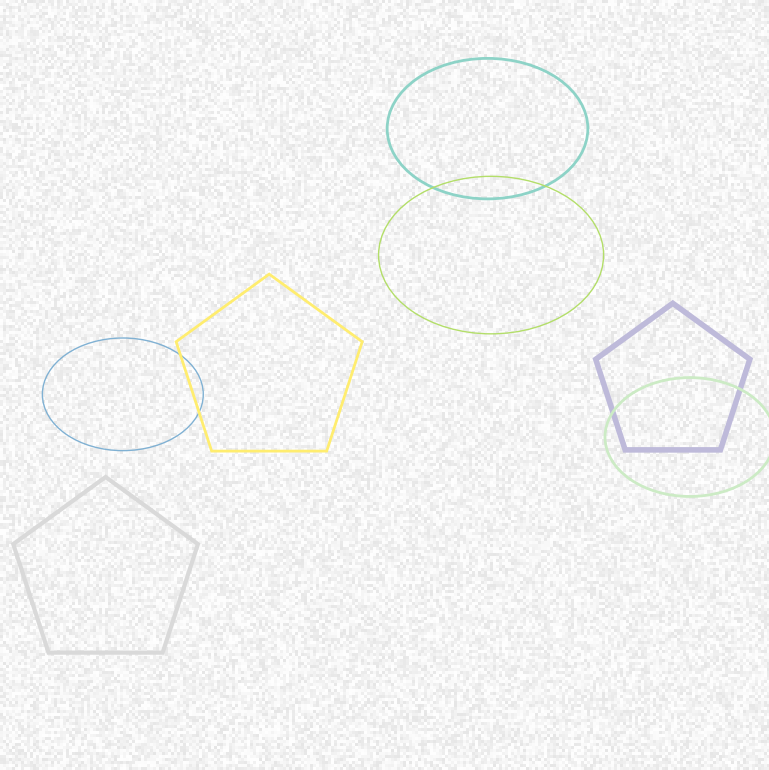[{"shape": "oval", "thickness": 1, "radius": 0.65, "center": [0.633, 0.833]}, {"shape": "pentagon", "thickness": 2, "radius": 0.53, "center": [0.874, 0.501]}, {"shape": "oval", "thickness": 0.5, "radius": 0.52, "center": [0.16, 0.488]}, {"shape": "oval", "thickness": 0.5, "radius": 0.73, "center": [0.638, 0.669]}, {"shape": "pentagon", "thickness": 1.5, "radius": 0.63, "center": [0.137, 0.254]}, {"shape": "oval", "thickness": 1, "radius": 0.55, "center": [0.896, 0.432]}, {"shape": "pentagon", "thickness": 1, "radius": 0.64, "center": [0.35, 0.517]}]